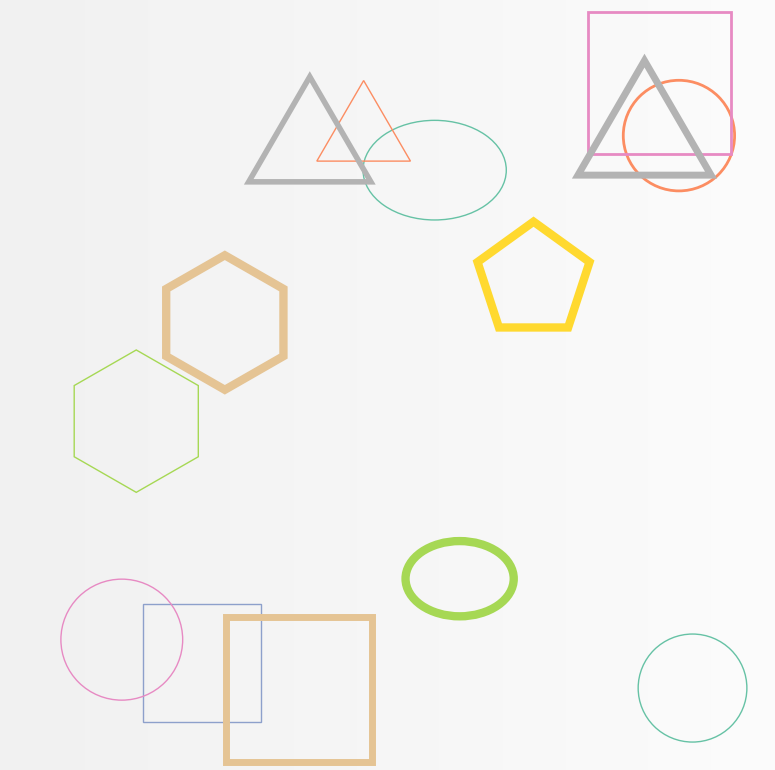[{"shape": "oval", "thickness": 0.5, "radius": 0.46, "center": [0.561, 0.779]}, {"shape": "circle", "thickness": 0.5, "radius": 0.35, "center": [0.894, 0.106]}, {"shape": "circle", "thickness": 1, "radius": 0.36, "center": [0.876, 0.824]}, {"shape": "triangle", "thickness": 0.5, "radius": 0.35, "center": [0.469, 0.826]}, {"shape": "square", "thickness": 0.5, "radius": 0.38, "center": [0.261, 0.139]}, {"shape": "square", "thickness": 1, "radius": 0.46, "center": [0.851, 0.892]}, {"shape": "circle", "thickness": 0.5, "radius": 0.39, "center": [0.157, 0.169]}, {"shape": "oval", "thickness": 3, "radius": 0.35, "center": [0.593, 0.248]}, {"shape": "hexagon", "thickness": 0.5, "radius": 0.46, "center": [0.176, 0.453]}, {"shape": "pentagon", "thickness": 3, "radius": 0.38, "center": [0.688, 0.636]}, {"shape": "square", "thickness": 2.5, "radius": 0.47, "center": [0.386, 0.105]}, {"shape": "hexagon", "thickness": 3, "radius": 0.44, "center": [0.29, 0.581]}, {"shape": "triangle", "thickness": 2.5, "radius": 0.5, "center": [0.832, 0.822]}, {"shape": "triangle", "thickness": 2, "radius": 0.45, "center": [0.4, 0.809]}]